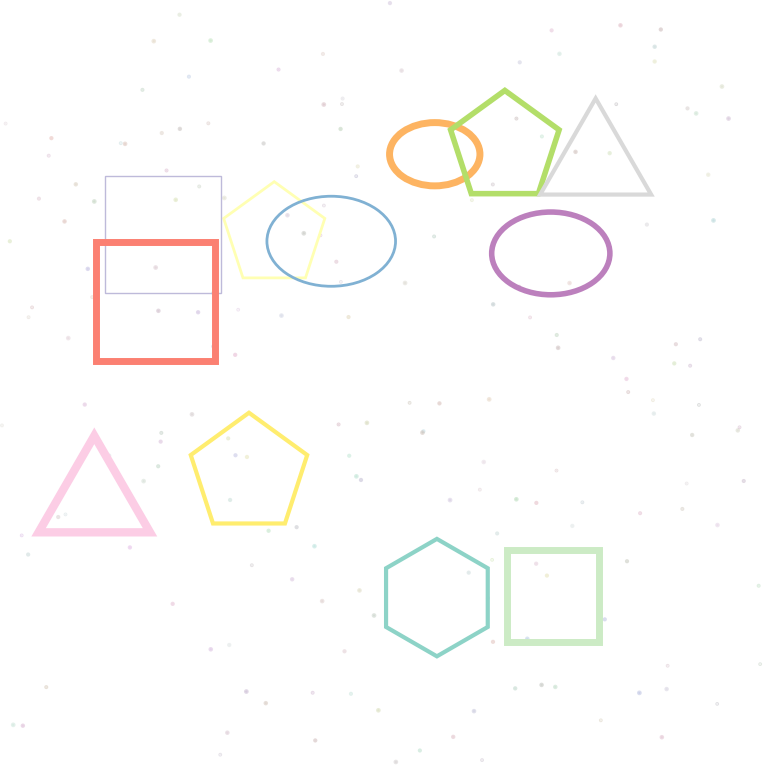[{"shape": "hexagon", "thickness": 1.5, "radius": 0.38, "center": [0.567, 0.224]}, {"shape": "pentagon", "thickness": 1, "radius": 0.35, "center": [0.356, 0.695]}, {"shape": "square", "thickness": 0.5, "radius": 0.38, "center": [0.212, 0.695]}, {"shape": "square", "thickness": 2.5, "radius": 0.39, "center": [0.202, 0.608]}, {"shape": "oval", "thickness": 1, "radius": 0.42, "center": [0.43, 0.687]}, {"shape": "oval", "thickness": 2.5, "radius": 0.29, "center": [0.565, 0.8]}, {"shape": "pentagon", "thickness": 2, "radius": 0.37, "center": [0.656, 0.808]}, {"shape": "triangle", "thickness": 3, "radius": 0.42, "center": [0.122, 0.35]}, {"shape": "triangle", "thickness": 1.5, "radius": 0.42, "center": [0.774, 0.789]}, {"shape": "oval", "thickness": 2, "radius": 0.38, "center": [0.715, 0.671]}, {"shape": "square", "thickness": 2.5, "radius": 0.3, "center": [0.718, 0.226]}, {"shape": "pentagon", "thickness": 1.5, "radius": 0.4, "center": [0.323, 0.384]}]